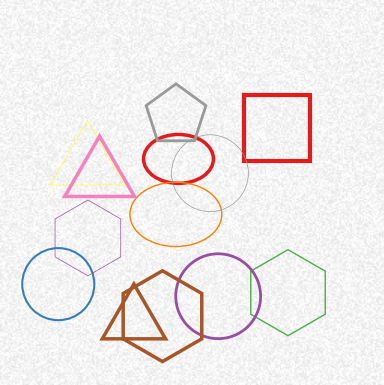[{"shape": "square", "thickness": 3, "radius": 0.43, "center": [0.719, 0.667]}, {"shape": "oval", "thickness": 2.5, "radius": 0.45, "center": [0.464, 0.587]}, {"shape": "circle", "thickness": 1.5, "radius": 0.47, "center": [0.151, 0.262]}, {"shape": "hexagon", "thickness": 1, "radius": 0.56, "center": [0.748, 0.24]}, {"shape": "hexagon", "thickness": 0.5, "radius": 0.49, "center": [0.228, 0.382]}, {"shape": "circle", "thickness": 2, "radius": 0.55, "center": [0.567, 0.231]}, {"shape": "oval", "thickness": 1, "radius": 0.6, "center": [0.457, 0.443]}, {"shape": "triangle", "thickness": 0.5, "radius": 0.56, "center": [0.227, 0.575]}, {"shape": "hexagon", "thickness": 2.5, "radius": 0.59, "center": [0.422, 0.179]}, {"shape": "triangle", "thickness": 2.5, "radius": 0.47, "center": [0.348, 0.167]}, {"shape": "triangle", "thickness": 2.5, "radius": 0.52, "center": [0.259, 0.542]}, {"shape": "pentagon", "thickness": 2, "radius": 0.41, "center": [0.457, 0.7]}, {"shape": "circle", "thickness": 0.5, "radius": 0.5, "center": [0.545, 0.55]}]